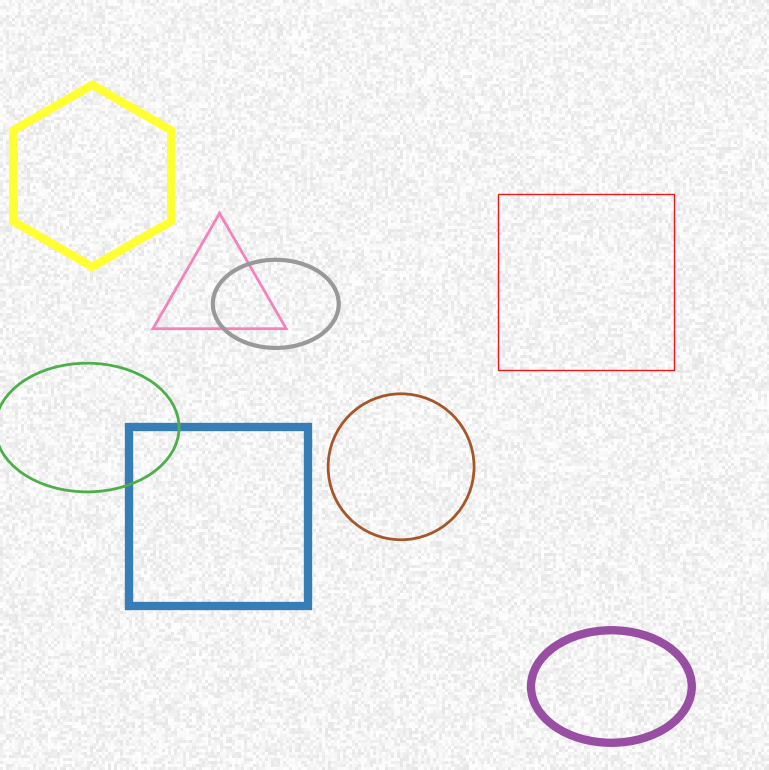[{"shape": "square", "thickness": 0.5, "radius": 0.57, "center": [0.761, 0.634]}, {"shape": "square", "thickness": 3, "radius": 0.58, "center": [0.284, 0.329]}, {"shape": "oval", "thickness": 1, "radius": 0.6, "center": [0.113, 0.445]}, {"shape": "oval", "thickness": 3, "radius": 0.52, "center": [0.794, 0.108]}, {"shape": "hexagon", "thickness": 3, "radius": 0.59, "center": [0.12, 0.772]}, {"shape": "circle", "thickness": 1, "radius": 0.47, "center": [0.521, 0.394]}, {"shape": "triangle", "thickness": 1, "radius": 0.5, "center": [0.285, 0.623]}, {"shape": "oval", "thickness": 1.5, "radius": 0.41, "center": [0.358, 0.605]}]